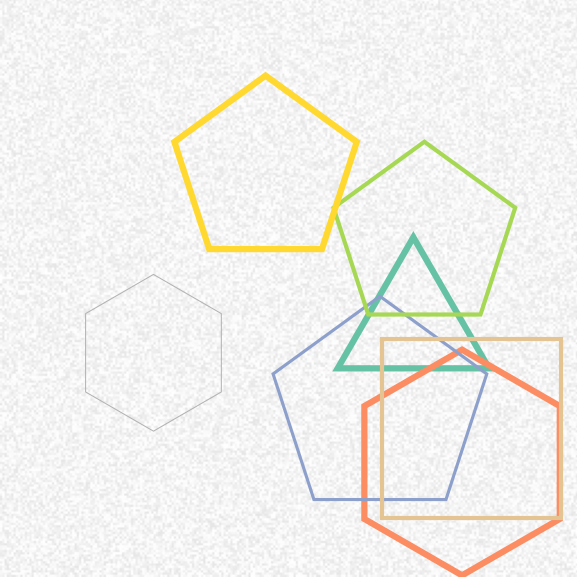[{"shape": "triangle", "thickness": 3, "radius": 0.76, "center": [0.716, 0.437]}, {"shape": "hexagon", "thickness": 3, "radius": 0.98, "center": [0.8, 0.198]}, {"shape": "pentagon", "thickness": 1.5, "radius": 0.97, "center": [0.658, 0.292]}, {"shape": "pentagon", "thickness": 2, "radius": 0.83, "center": [0.735, 0.588]}, {"shape": "pentagon", "thickness": 3, "radius": 0.83, "center": [0.46, 0.702]}, {"shape": "square", "thickness": 2, "radius": 0.78, "center": [0.817, 0.258]}, {"shape": "hexagon", "thickness": 0.5, "radius": 0.68, "center": [0.266, 0.388]}]